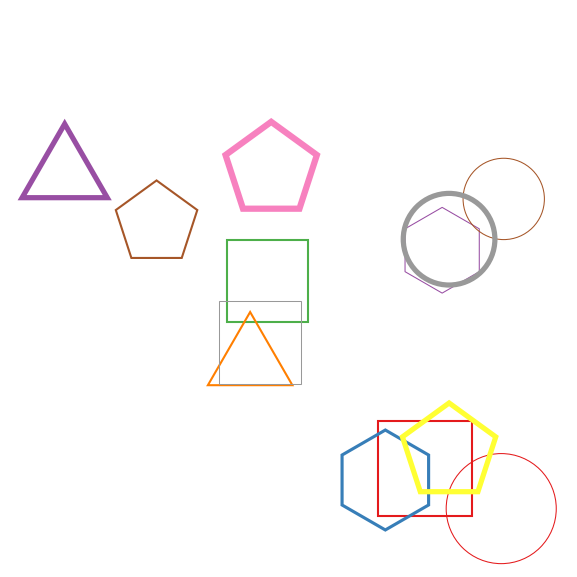[{"shape": "circle", "thickness": 0.5, "radius": 0.48, "center": [0.868, 0.118]}, {"shape": "square", "thickness": 1, "radius": 0.41, "center": [0.736, 0.188]}, {"shape": "hexagon", "thickness": 1.5, "radius": 0.43, "center": [0.667, 0.168]}, {"shape": "square", "thickness": 1, "radius": 0.35, "center": [0.463, 0.513]}, {"shape": "hexagon", "thickness": 0.5, "radius": 0.37, "center": [0.766, 0.566]}, {"shape": "triangle", "thickness": 2.5, "radius": 0.43, "center": [0.112, 0.699]}, {"shape": "triangle", "thickness": 1, "radius": 0.42, "center": [0.433, 0.374]}, {"shape": "pentagon", "thickness": 2.5, "radius": 0.42, "center": [0.778, 0.216]}, {"shape": "pentagon", "thickness": 1, "radius": 0.37, "center": [0.271, 0.612]}, {"shape": "circle", "thickness": 0.5, "radius": 0.35, "center": [0.872, 0.655]}, {"shape": "pentagon", "thickness": 3, "radius": 0.42, "center": [0.47, 0.705]}, {"shape": "square", "thickness": 0.5, "radius": 0.36, "center": [0.45, 0.406]}, {"shape": "circle", "thickness": 2.5, "radius": 0.4, "center": [0.778, 0.585]}]